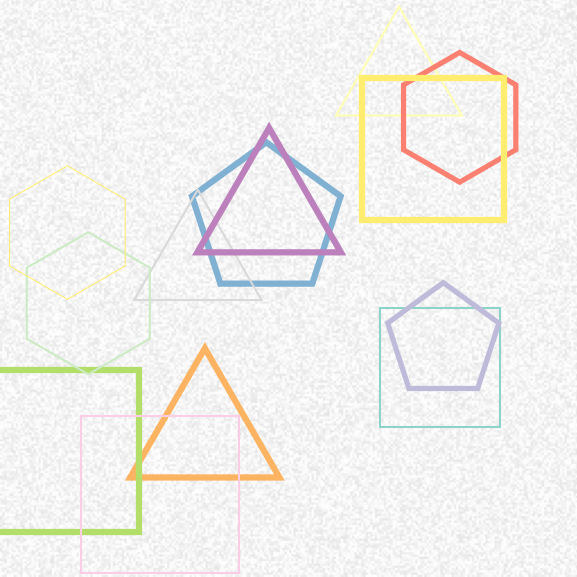[{"shape": "square", "thickness": 1, "radius": 0.52, "center": [0.762, 0.363]}, {"shape": "triangle", "thickness": 1, "radius": 0.63, "center": [0.691, 0.862]}, {"shape": "pentagon", "thickness": 2.5, "radius": 0.51, "center": [0.768, 0.408]}, {"shape": "hexagon", "thickness": 2.5, "radius": 0.56, "center": [0.796, 0.796]}, {"shape": "pentagon", "thickness": 3, "radius": 0.68, "center": [0.461, 0.617]}, {"shape": "triangle", "thickness": 3, "radius": 0.75, "center": [0.355, 0.247]}, {"shape": "square", "thickness": 3, "radius": 0.7, "center": [0.101, 0.218]}, {"shape": "square", "thickness": 1, "radius": 0.68, "center": [0.278, 0.143]}, {"shape": "triangle", "thickness": 1, "radius": 0.64, "center": [0.342, 0.543]}, {"shape": "triangle", "thickness": 3, "radius": 0.72, "center": [0.466, 0.634]}, {"shape": "hexagon", "thickness": 1, "radius": 0.62, "center": [0.153, 0.474]}, {"shape": "square", "thickness": 3, "radius": 0.62, "center": [0.75, 0.741]}, {"shape": "hexagon", "thickness": 0.5, "radius": 0.58, "center": [0.117, 0.596]}]